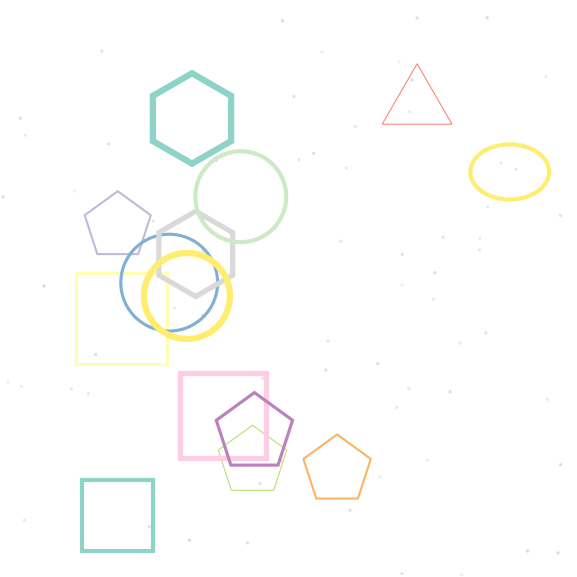[{"shape": "square", "thickness": 2, "radius": 0.31, "center": [0.204, 0.106]}, {"shape": "hexagon", "thickness": 3, "radius": 0.39, "center": [0.332, 0.794]}, {"shape": "square", "thickness": 1.5, "radius": 0.39, "center": [0.21, 0.447]}, {"shape": "pentagon", "thickness": 1, "radius": 0.3, "center": [0.204, 0.608]}, {"shape": "triangle", "thickness": 0.5, "radius": 0.35, "center": [0.722, 0.819]}, {"shape": "circle", "thickness": 1.5, "radius": 0.42, "center": [0.293, 0.51]}, {"shape": "pentagon", "thickness": 1, "radius": 0.31, "center": [0.584, 0.185]}, {"shape": "pentagon", "thickness": 0.5, "radius": 0.31, "center": [0.437, 0.2]}, {"shape": "square", "thickness": 2.5, "radius": 0.37, "center": [0.386, 0.28]}, {"shape": "hexagon", "thickness": 2.5, "radius": 0.37, "center": [0.339, 0.56]}, {"shape": "pentagon", "thickness": 1.5, "radius": 0.35, "center": [0.441, 0.25]}, {"shape": "circle", "thickness": 2, "radius": 0.39, "center": [0.417, 0.659]}, {"shape": "oval", "thickness": 2, "radius": 0.34, "center": [0.883, 0.701]}, {"shape": "circle", "thickness": 3, "radius": 0.37, "center": [0.324, 0.487]}]